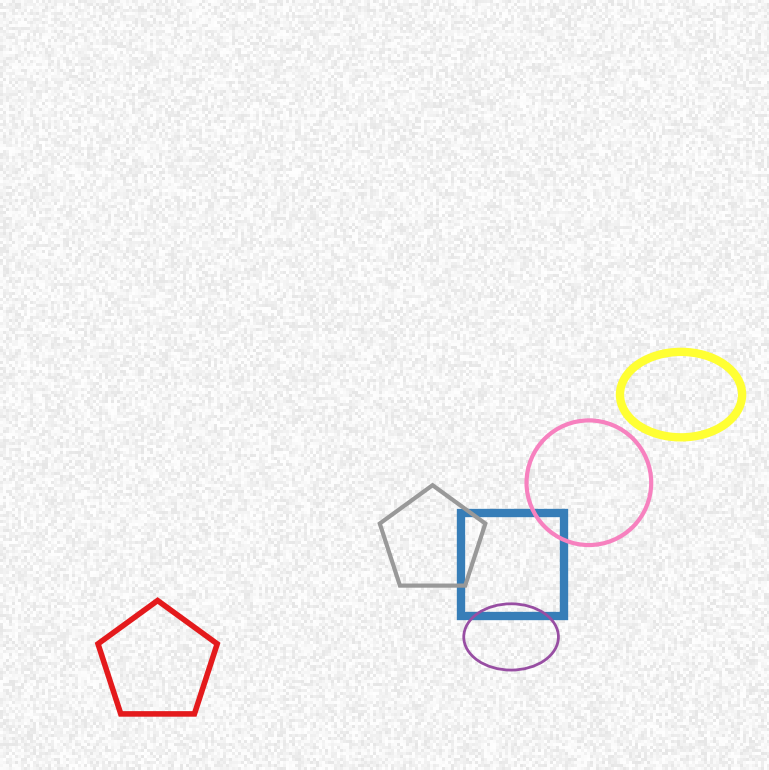[{"shape": "pentagon", "thickness": 2, "radius": 0.41, "center": [0.205, 0.139]}, {"shape": "square", "thickness": 3, "radius": 0.33, "center": [0.666, 0.267]}, {"shape": "oval", "thickness": 1, "radius": 0.31, "center": [0.664, 0.173]}, {"shape": "oval", "thickness": 3, "radius": 0.4, "center": [0.884, 0.488]}, {"shape": "circle", "thickness": 1.5, "radius": 0.4, "center": [0.765, 0.373]}, {"shape": "pentagon", "thickness": 1.5, "radius": 0.36, "center": [0.562, 0.298]}]